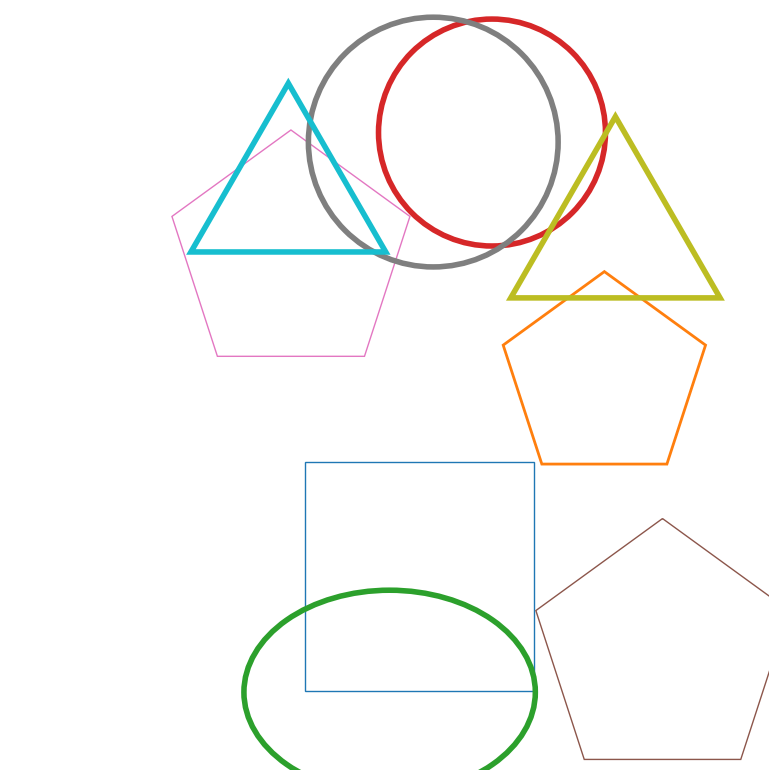[{"shape": "square", "thickness": 0.5, "radius": 0.74, "center": [0.545, 0.251]}, {"shape": "pentagon", "thickness": 1, "radius": 0.69, "center": [0.785, 0.509]}, {"shape": "oval", "thickness": 2, "radius": 0.95, "center": [0.506, 0.101]}, {"shape": "circle", "thickness": 2, "radius": 0.74, "center": [0.639, 0.828]}, {"shape": "pentagon", "thickness": 0.5, "radius": 0.86, "center": [0.86, 0.154]}, {"shape": "pentagon", "thickness": 0.5, "radius": 0.81, "center": [0.378, 0.669]}, {"shape": "circle", "thickness": 2, "radius": 0.81, "center": [0.563, 0.815]}, {"shape": "triangle", "thickness": 2, "radius": 0.78, "center": [0.799, 0.692]}, {"shape": "triangle", "thickness": 2, "radius": 0.73, "center": [0.374, 0.746]}]